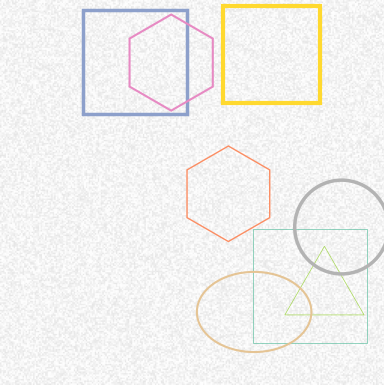[{"shape": "square", "thickness": 0.5, "radius": 0.74, "center": [0.805, 0.258]}, {"shape": "hexagon", "thickness": 1, "radius": 0.62, "center": [0.593, 0.497]}, {"shape": "square", "thickness": 2.5, "radius": 0.68, "center": [0.351, 0.839]}, {"shape": "hexagon", "thickness": 1.5, "radius": 0.62, "center": [0.445, 0.837]}, {"shape": "triangle", "thickness": 0.5, "radius": 0.59, "center": [0.843, 0.241]}, {"shape": "square", "thickness": 3, "radius": 0.63, "center": [0.705, 0.859]}, {"shape": "oval", "thickness": 1.5, "radius": 0.74, "center": [0.66, 0.19]}, {"shape": "circle", "thickness": 2.5, "radius": 0.61, "center": [0.887, 0.41]}]